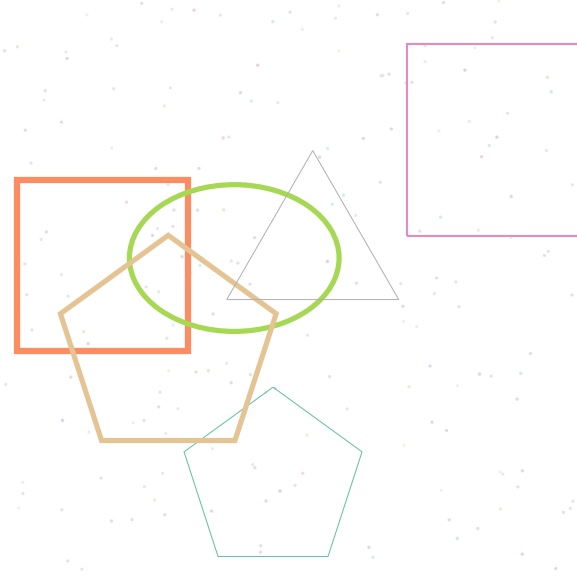[{"shape": "pentagon", "thickness": 0.5, "radius": 0.81, "center": [0.473, 0.167]}, {"shape": "square", "thickness": 3, "radius": 0.74, "center": [0.177, 0.539]}, {"shape": "square", "thickness": 1, "radius": 0.83, "center": [0.871, 0.757]}, {"shape": "oval", "thickness": 2.5, "radius": 0.91, "center": [0.406, 0.552]}, {"shape": "pentagon", "thickness": 2.5, "radius": 0.98, "center": [0.291, 0.395]}, {"shape": "triangle", "thickness": 0.5, "radius": 0.86, "center": [0.542, 0.566]}]